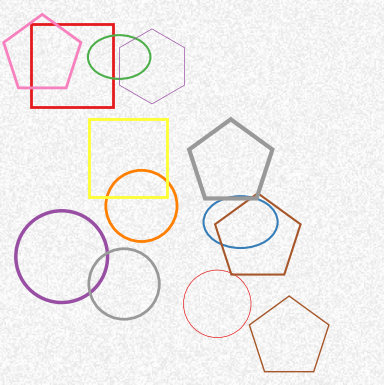[{"shape": "circle", "thickness": 0.5, "radius": 0.44, "center": [0.564, 0.211]}, {"shape": "square", "thickness": 2, "radius": 0.54, "center": [0.187, 0.829]}, {"shape": "oval", "thickness": 1.5, "radius": 0.48, "center": [0.625, 0.423]}, {"shape": "oval", "thickness": 1.5, "radius": 0.41, "center": [0.31, 0.852]}, {"shape": "circle", "thickness": 2.5, "radius": 0.6, "center": [0.16, 0.333]}, {"shape": "hexagon", "thickness": 0.5, "radius": 0.49, "center": [0.395, 0.827]}, {"shape": "circle", "thickness": 2, "radius": 0.46, "center": [0.367, 0.465]}, {"shape": "square", "thickness": 2, "radius": 0.51, "center": [0.331, 0.59]}, {"shape": "pentagon", "thickness": 1, "radius": 0.54, "center": [0.751, 0.122]}, {"shape": "pentagon", "thickness": 1.5, "radius": 0.58, "center": [0.67, 0.381]}, {"shape": "pentagon", "thickness": 2, "radius": 0.53, "center": [0.11, 0.857]}, {"shape": "pentagon", "thickness": 3, "radius": 0.57, "center": [0.599, 0.576]}, {"shape": "circle", "thickness": 2, "radius": 0.46, "center": [0.322, 0.262]}]